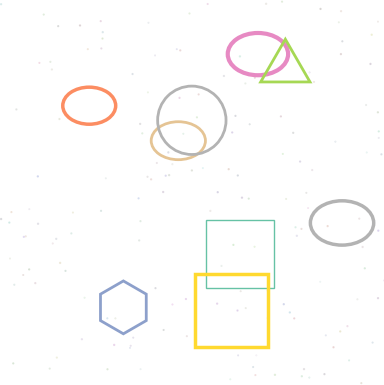[{"shape": "square", "thickness": 1, "radius": 0.44, "center": [0.624, 0.341]}, {"shape": "oval", "thickness": 2.5, "radius": 0.34, "center": [0.232, 0.725]}, {"shape": "hexagon", "thickness": 2, "radius": 0.34, "center": [0.32, 0.202]}, {"shape": "oval", "thickness": 3, "radius": 0.39, "center": [0.67, 0.859]}, {"shape": "triangle", "thickness": 2, "radius": 0.37, "center": [0.741, 0.824]}, {"shape": "square", "thickness": 2.5, "radius": 0.47, "center": [0.602, 0.194]}, {"shape": "oval", "thickness": 2, "radius": 0.35, "center": [0.463, 0.635]}, {"shape": "circle", "thickness": 2, "radius": 0.44, "center": [0.498, 0.688]}, {"shape": "oval", "thickness": 2.5, "radius": 0.41, "center": [0.888, 0.421]}]